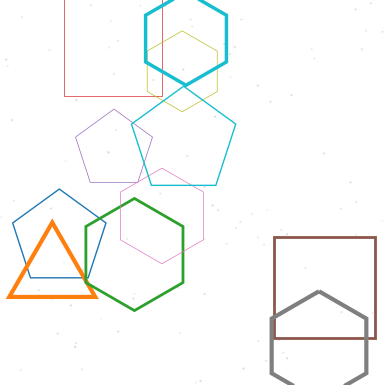[{"shape": "pentagon", "thickness": 1, "radius": 0.64, "center": [0.154, 0.382]}, {"shape": "triangle", "thickness": 3, "radius": 0.64, "center": [0.136, 0.293]}, {"shape": "hexagon", "thickness": 2, "radius": 0.73, "center": [0.349, 0.339]}, {"shape": "square", "thickness": 0.5, "radius": 0.64, "center": [0.294, 0.878]}, {"shape": "pentagon", "thickness": 0.5, "radius": 0.53, "center": [0.296, 0.612]}, {"shape": "square", "thickness": 2, "radius": 0.65, "center": [0.842, 0.254]}, {"shape": "hexagon", "thickness": 0.5, "radius": 0.62, "center": [0.421, 0.439]}, {"shape": "hexagon", "thickness": 3, "radius": 0.71, "center": [0.829, 0.101]}, {"shape": "hexagon", "thickness": 0.5, "radius": 0.53, "center": [0.473, 0.815]}, {"shape": "hexagon", "thickness": 2.5, "radius": 0.61, "center": [0.483, 0.9]}, {"shape": "pentagon", "thickness": 1, "radius": 0.71, "center": [0.477, 0.634]}]